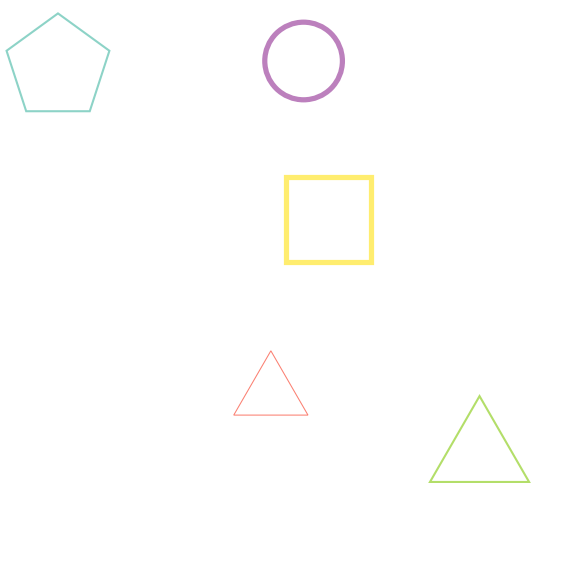[{"shape": "pentagon", "thickness": 1, "radius": 0.47, "center": [0.1, 0.882]}, {"shape": "triangle", "thickness": 0.5, "radius": 0.37, "center": [0.469, 0.317]}, {"shape": "triangle", "thickness": 1, "radius": 0.5, "center": [0.83, 0.214]}, {"shape": "circle", "thickness": 2.5, "radius": 0.34, "center": [0.526, 0.894]}, {"shape": "square", "thickness": 2.5, "radius": 0.37, "center": [0.569, 0.619]}]